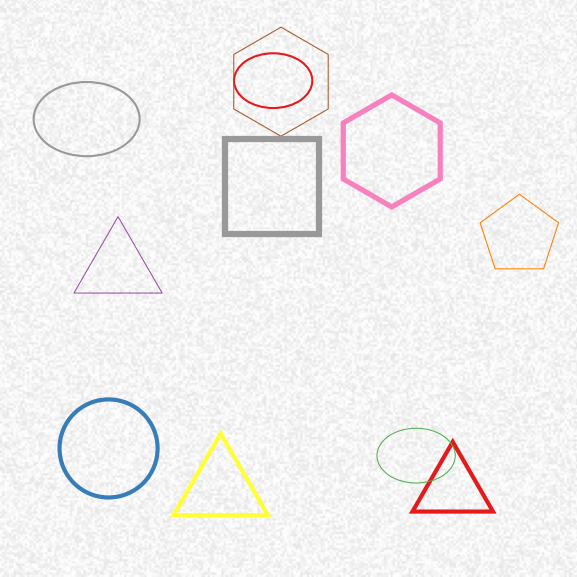[{"shape": "triangle", "thickness": 2, "radius": 0.4, "center": [0.784, 0.154]}, {"shape": "oval", "thickness": 1, "radius": 0.34, "center": [0.473, 0.859]}, {"shape": "circle", "thickness": 2, "radius": 0.42, "center": [0.188, 0.223]}, {"shape": "oval", "thickness": 0.5, "radius": 0.34, "center": [0.721, 0.21]}, {"shape": "triangle", "thickness": 0.5, "radius": 0.44, "center": [0.204, 0.536]}, {"shape": "pentagon", "thickness": 0.5, "radius": 0.36, "center": [0.899, 0.591]}, {"shape": "triangle", "thickness": 2, "radius": 0.47, "center": [0.382, 0.154]}, {"shape": "hexagon", "thickness": 0.5, "radius": 0.47, "center": [0.487, 0.858]}, {"shape": "hexagon", "thickness": 2.5, "radius": 0.48, "center": [0.678, 0.738]}, {"shape": "square", "thickness": 3, "radius": 0.41, "center": [0.471, 0.676]}, {"shape": "oval", "thickness": 1, "radius": 0.46, "center": [0.15, 0.793]}]